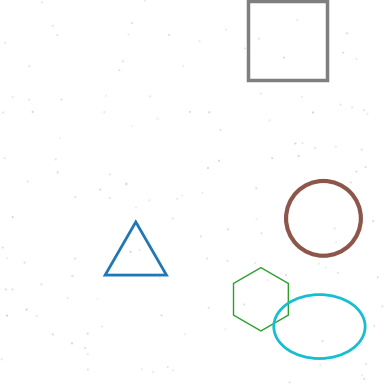[{"shape": "triangle", "thickness": 2, "radius": 0.46, "center": [0.353, 0.331]}, {"shape": "hexagon", "thickness": 1, "radius": 0.41, "center": [0.678, 0.223]}, {"shape": "circle", "thickness": 3, "radius": 0.49, "center": [0.84, 0.433]}, {"shape": "square", "thickness": 2.5, "radius": 0.51, "center": [0.746, 0.894]}, {"shape": "oval", "thickness": 2, "radius": 0.59, "center": [0.83, 0.152]}]